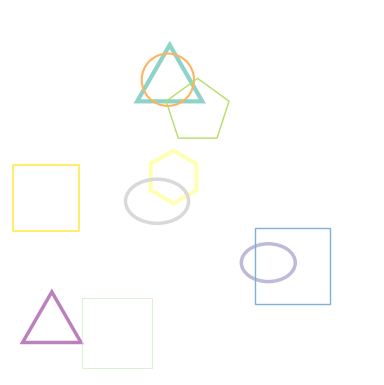[{"shape": "triangle", "thickness": 3, "radius": 0.49, "center": [0.441, 0.786]}, {"shape": "hexagon", "thickness": 3, "radius": 0.34, "center": [0.451, 0.54]}, {"shape": "oval", "thickness": 2.5, "radius": 0.35, "center": [0.697, 0.318]}, {"shape": "square", "thickness": 1, "radius": 0.49, "center": [0.76, 0.308]}, {"shape": "circle", "thickness": 1.5, "radius": 0.34, "center": [0.436, 0.793]}, {"shape": "pentagon", "thickness": 1, "radius": 0.43, "center": [0.513, 0.711]}, {"shape": "oval", "thickness": 2.5, "radius": 0.41, "center": [0.408, 0.477]}, {"shape": "triangle", "thickness": 2.5, "radius": 0.44, "center": [0.135, 0.154]}, {"shape": "square", "thickness": 0.5, "radius": 0.45, "center": [0.304, 0.135]}, {"shape": "square", "thickness": 1.5, "radius": 0.43, "center": [0.12, 0.485]}]